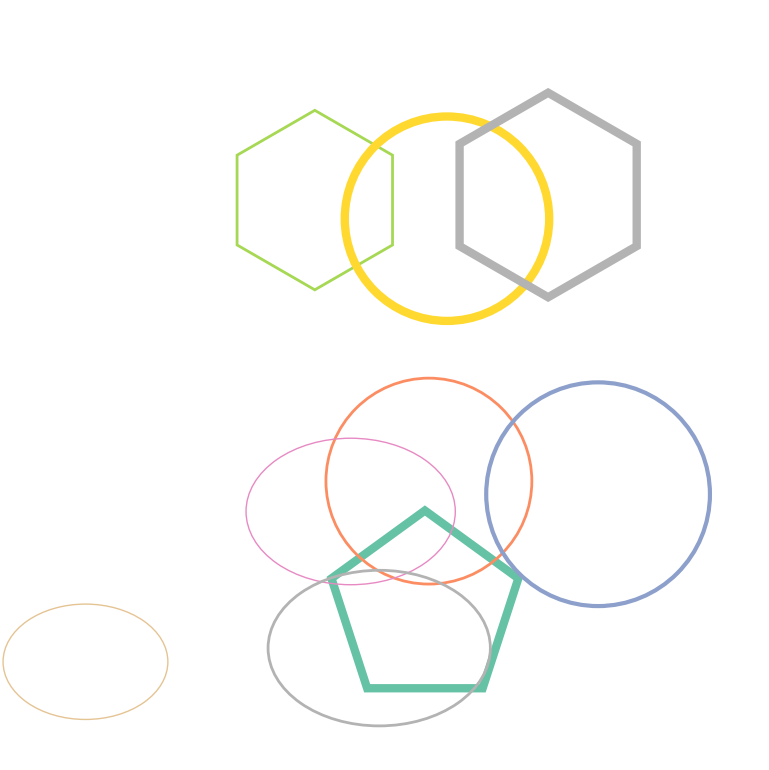[{"shape": "pentagon", "thickness": 3, "radius": 0.64, "center": [0.552, 0.209]}, {"shape": "circle", "thickness": 1, "radius": 0.67, "center": [0.557, 0.375]}, {"shape": "circle", "thickness": 1.5, "radius": 0.73, "center": [0.777, 0.358]}, {"shape": "oval", "thickness": 0.5, "radius": 0.68, "center": [0.455, 0.336]}, {"shape": "hexagon", "thickness": 1, "radius": 0.58, "center": [0.409, 0.74]}, {"shape": "circle", "thickness": 3, "radius": 0.66, "center": [0.58, 0.716]}, {"shape": "oval", "thickness": 0.5, "radius": 0.54, "center": [0.111, 0.141]}, {"shape": "hexagon", "thickness": 3, "radius": 0.66, "center": [0.712, 0.747]}, {"shape": "oval", "thickness": 1, "radius": 0.72, "center": [0.492, 0.158]}]